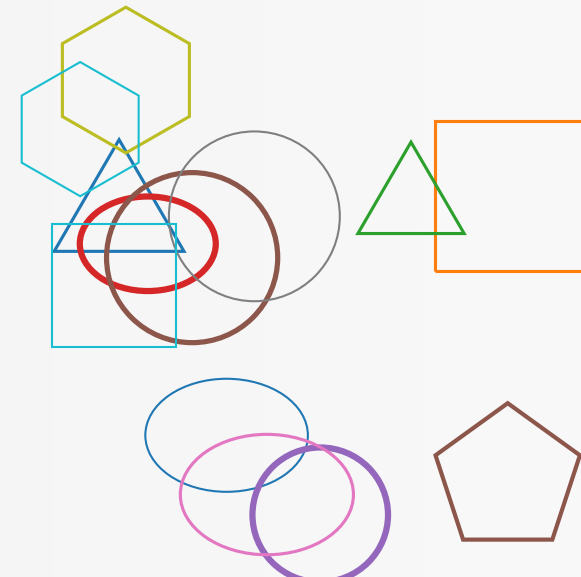[{"shape": "oval", "thickness": 1, "radius": 0.7, "center": [0.39, 0.245]}, {"shape": "triangle", "thickness": 1.5, "radius": 0.64, "center": [0.205, 0.628]}, {"shape": "square", "thickness": 1.5, "radius": 0.65, "center": [0.878, 0.66]}, {"shape": "triangle", "thickness": 1.5, "radius": 0.53, "center": [0.707, 0.648]}, {"shape": "oval", "thickness": 3, "radius": 0.58, "center": [0.254, 0.577]}, {"shape": "circle", "thickness": 3, "radius": 0.58, "center": [0.551, 0.108]}, {"shape": "pentagon", "thickness": 2, "radius": 0.65, "center": [0.873, 0.17]}, {"shape": "circle", "thickness": 2.5, "radius": 0.74, "center": [0.331, 0.553]}, {"shape": "oval", "thickness": 1.5, "radius": 0.74, "center": [0.459, 0.143]}, {"shape": "circle", "thickness": 1, "radius": 0.74, "center": [0.438, 0.625]}, {"shape": "hexagon", "thickness": 1.5, "radius": 0.63, "center": [0.217, 0.86]}, {"shape": "square", "thickness": 1, "radius": 0.53, "center": [0.197, 0.505]}, {"shape": "hexagon", "thickness": 1, "radius": 0.58, "center": [0.138, 0.776]}]